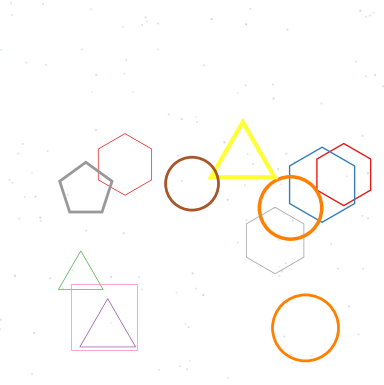[{"shape": "hexagon", "thickness": 0.5, "radius": 0.4, "center": [0.325, 0.573]}, {"shape": "hexagon", "thickness": 1, "radius": 0.4, "center": [0.893, 0.547]}, {"shape": "hexagon", "thickness": 1, "radius": 0.49, "center": [0.837, 0.52]}, {"shape": "triangle", "thickness": 0.5, "radius": 0.34, "center": [0.21, 0.281]}, {"shape": "triangle", "thickness": 0.5, "radius": 0.42, "center": [0.28, 0.141]}, {"shape": "circle", "thickness": 2, "radius": 0.43, "center": [0.794, 0.148]}, {"shape": "circle", "thickness": 2.5, "radius": 0.41, "center": [0.755, 0.46]}, {"shape": "triangle", "thickness": 3, "radius": 0.48, "center": [0.631, 0.587]}, {"shape": "circle", "thickness": 2, "radius": 0.34, "center": [0.499, 0.523]}, {"shape": "square", "thickness": 0.5, "radius": 0.43, "center": [0.271, 0.177]}, {"shape": "pentagon", "thickness": 2, "radius": 0.36, "center": [0.223, 0.507]}, {"shape": "hexagon", "thickness": 0.5, "radius": 0.43, "center": [0.715, 0.375]}]